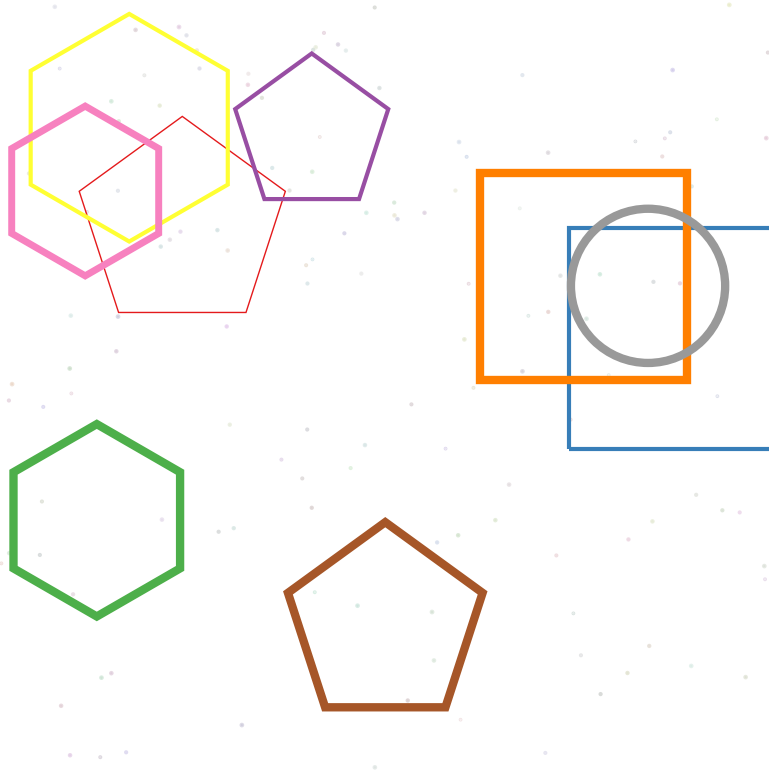[{"shape": "pentagon", "thickness": 0.5, "radius": 0.7, "center": [0.237, 0.708]}, {"shape": "square", "thickness": 1.5, "radius": 0.72, "center": [0.882, 0.561]}, {"shape": "hexagon", "thickness": 3, "radius": 0.62, "center": [0.126, 0.324]}, {"shape": "pentagon", "thickness": 1.5, "radius": 0.52, "center": [0.405, 0.826]}, {"shape": "square", "thickness": 3, "radius": 0.67, "center": [0.758, 0.641]}, {"shape": "hexagon", "thickness": 1.5, "radius": 0.74, "center": [0.168, 0.834]}, {"shape": "pentagon", "thickness": 3, "radius": 0.66, "center": [0.5, 0.189]}, {"shape": "hexagon", "thickness": 2.5, "radius": 0.55, "center": [0.111, 0.752]}, {"shape": "circle", "thickness": 3, "radius": 0.5, "center": [0.842, 0.629]}]